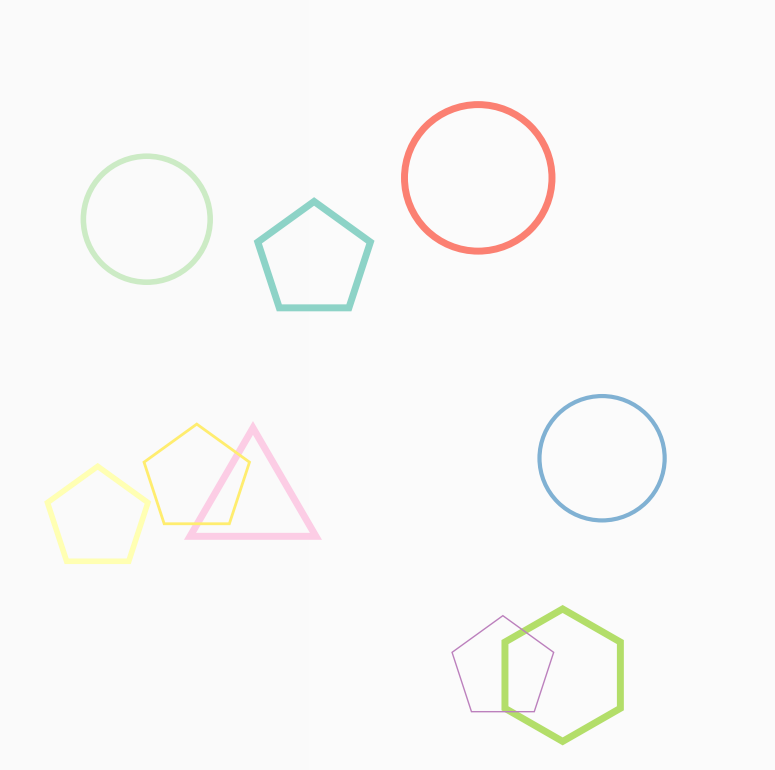[{"shape": "pentagon", "thickness": 2.5, "radius": 0.38, "center": [0.405, 0.662]}, {"shape": "pentagon", "thickness": 2, "radius": 0.34, "center": [0.126, 0.326]}, {"shape": "circle", "thickness": 2.5, "radius": 0.48, "center": [0.617, 0.769]}, {"shape": "circle", "thickness": 1.5, "radius": 0.4, "center": [0.777, 0.405]}, {"shape": "hexagon", "thickness": 2.5, "radius": 0.43, "center": [0.726, 0.123]}, {"shape": "triangle", "thickness": 2.5, "radius": 0.47, "center": [0.326, 0.35]}, {"shape": "pentagon", "thickness": 0.5, "radius": 0.34, "center": [0.649, 0.131]}, {"shape": "circle", "thickness": 2, "radius": 0.41, "center": [0.189, 0.715]}, {"shape": "pentagon", "thickness": 1, "radius": 0.36, "center": [0.254, 0.378]}]